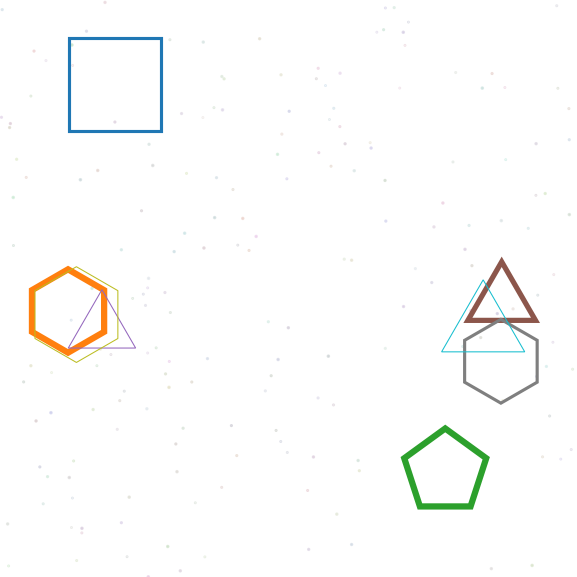[{"shape": "square", "thickness": 1.5, "radius": 0.4, "center": [0.199, 0.853]}, {"shape": "hexagon", "thickness": 3, "radius": 0.36, "center": [0.118, 0.461]}, {"shape": "pentagon", "thickness": 3, "radius": 0.37, "center": [0.771, 0.183]}, {"shape": "triangle", "thickness": 0.5, "radius": 0.34, "center": [0.177, 0.43]}, {"shape": "triangle", "thickness": 2.5, "radius": 0.34, "center": [0.869, 0.478]}, {"shape": "hexagon", "thickness": 1.5, "radius": 0.36, "center": [0.867, 0.374]}, {"shape": "hexagon", "thickness": 0.5, "radius": 0.41, "center": [0.132, 0.454]}, {"shape": "triangle", "thickness": 0.5, "radius": 0.42, "center": [0.837, 0.431]}]